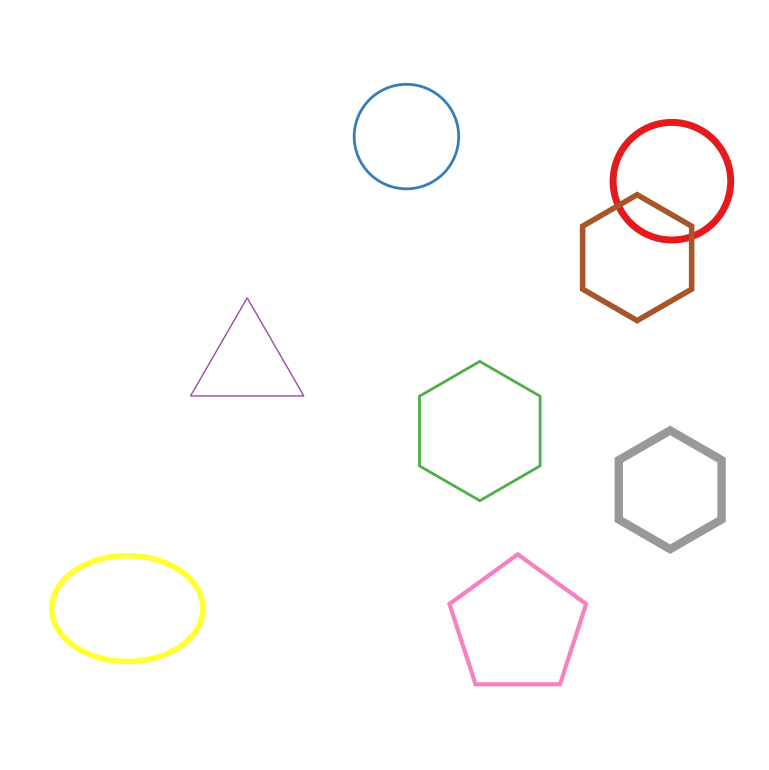[{"shape": "circle", "thickness": 2.5, "radius": 0.38, "center": [0.873, 0.765]}, {"shape": "circle", "thickness": 1, "radius": 0.34, "center": [0.528, 0.823]}, {"shape": "hexagon", "thickness": 1, "radius": 0.45, "center": [0.623, 0.44]}, {"shape": "triangle", "thickness": 0.5, "radius": 0.42, "center": [0.321, 0.528]}, {"shape": "oval", "thickness": 2, "radius": 0.49, "center": [0.165, 0.21]}, {"shape": "hexagon", "thickness": 2, "radius": 0.41, "center": [0.827, 0.665]}, {"shape": "pentagon", "thickness": 1.5, "radius": 0.47, "center": [0.672, 0.187]}, {"shape": "hexagon", "thickness": 3, "radius": 0.39, "center": [0.87, 0.364]}]